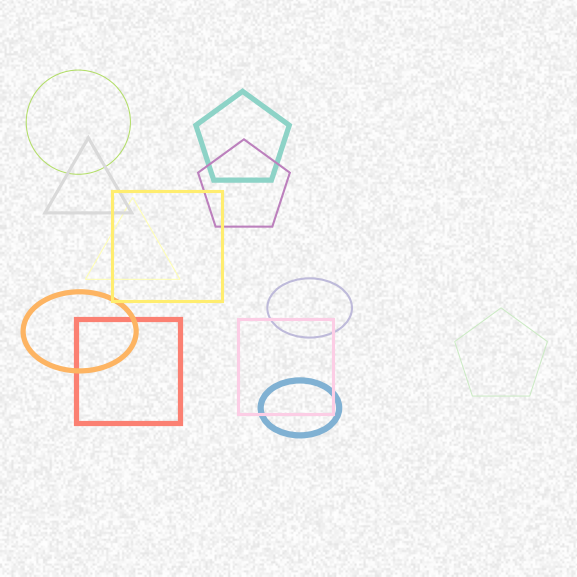[{"shape": "pentagon", "thickness": 2.5, "radius": 0.43, "center": [0.42, 0.756]}, {"shape": "triangle", "thickness": 0.5, "radius": 0.47, "center": [0.23, 0.563]}, {"shape": "oval", "thickness": 1, "radius": 0.37, "center": [0.536, 0.466]}, {"shape": "square", "thickness": 2.5, "radius": 0.45, "center": [0.221, 0.356]}, {"shape": "oval", "thickness": 3, "radius": 0.34, "center": [0.519, 0.293]}, {"shape": "oval", "thickness": 2.5, "radius": 0.49, "center": [0.138, 0.425]}, {"shape": "circle", "thickness": 0.5, "radius": 0.45, "center": [0.136, 0.788]}, {"shape": "square", "thickness": 1.5, "radius": 0.41, "center": [0.495, 0.364]}, {"shape": "triangle", "thickness": 1.5, "radius": 0.43, "center": [0.153, 0.674]}, {"shape": "pentagon", "thickness": 1, "radius": 0.42, "center": [0.422, 0.674]}, {"shape": "pentagon", "thickness": 0.5, "radius": 0.42, "center": [0.868, 0.382]}, {"shape": "square", "thickness": 1.5, "radius": 0.48, "center": [0.29, 0.572]}]